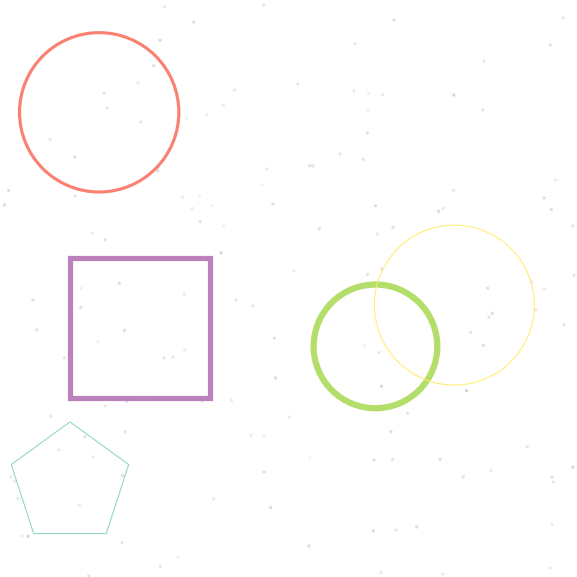[{"shape": "pentagon", "thickness": 0.5, "radius": 0.53, "center": [0.121, 0.162]}, {"shape": "circle", "thickness": 1.5, "radius": 0.69, "center": [0.172, 0.805]}, {"shape": "circle", "thickness": 3, "radius": 0.54, "center": [0.65, 0.399]}, {"shape": "square", "thickness": 2.5, "radius": 0.61, "center": [0.243, 0.43]}, {"shape": "circle", "thickness": 0.5, "radius": 0.69, "center": [0.787, 0.471]}]